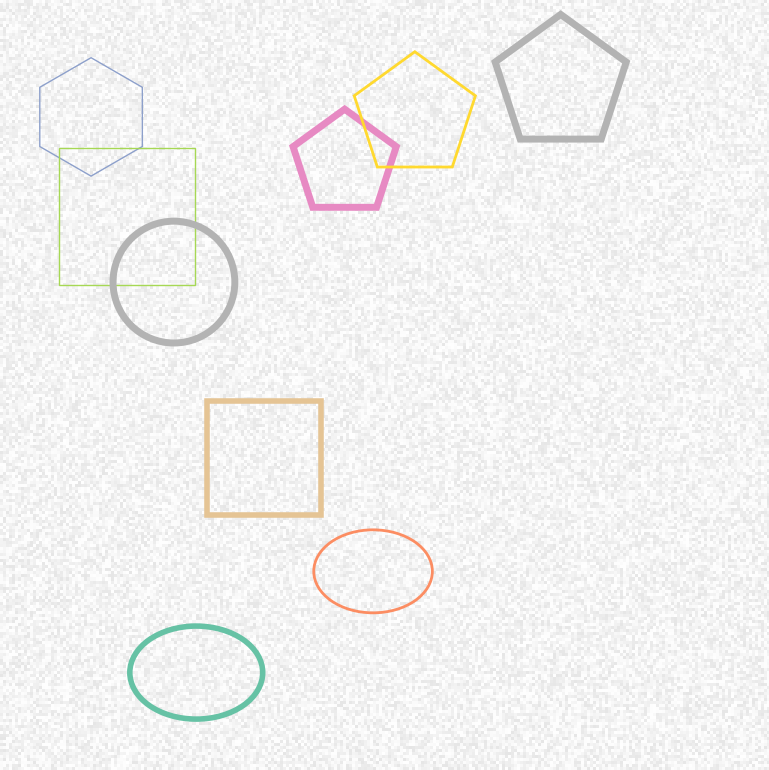[{"shape": "oval", "thickness": 2, "radius": 0.43, "center": [0.255, 0.127]}, {"shape": "oval", "thickness": 1, "radius": 0.38, "center": [0.484, 0.258]}, {"shape": "hexagon", "thickness": 0.5, "radius": 0.38, "center": [0.118, 0.848]}, {"shape": "pentagon", "thickness": 2.5, "radius": 0.35, "center": [0.448, 0.788]}, {"shape": "square", "thickness": 0.5, "radius": 0.44, "center": [0.165, 0.718]}, {"shape": "pentagon", "thickness": 1, "radius": 0.41, "center": [0.539, 0.85]}, {"shape": "square", "thickness": 2, "radius": 0.37, "center": [0.342, 0.406]}, {"shape": "circle", "thickness": 2.5, "radius": 0.4, "center": [0.226, 0.634]}, {"shape": "pentagon", "thickness": 2.5, "radius": 0.45, "center": [0.728, 0.892]}]